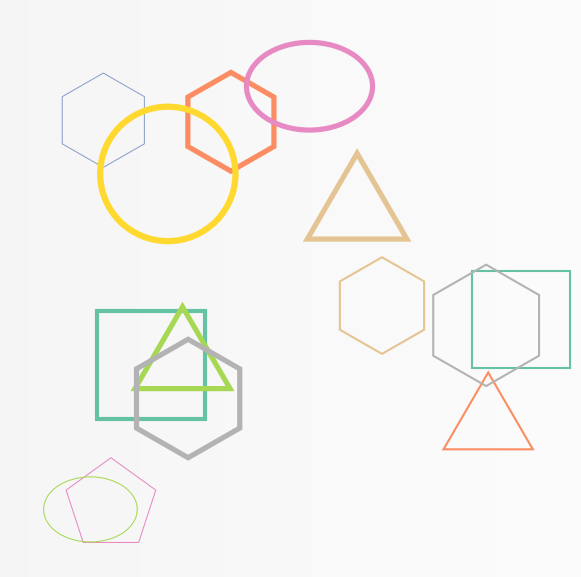[{"shape": "square", "thickness": 1, "radius": 0.42, "center": [0.896, 0.446]}, {"shape": "square", "thickness": 2, "radius": 0.47, "center": [0.26, 0.368]}, {"shape": "triangle", "thickness": 1, "radius": 0.44, "center": [0.84, 0.265]}, {"shape": "hexagon", "thickness": 2.5, "radius": 0.43, "center": [0.397, 0.788]}, {"shape": "hexagon", "thickness": 0.5, "radius": 0.41, "center": [0.178, 0.791]}, {"shape": "pentagon", "thickness": 0.5, "radius": 0.41, "center": [0.191, 0.125]}, {"shape": "oval", "thickness": 2.5, "radius": 0.54, "center": [0.532, 0.85]}, {"shape": "triangle", "thickness": 2.5, "radius": 0.47, "center": [0.314, 0.373]}, {"shape": "oval", "thickness": 0.5, "radius": 0.4, "center": [0.156, 0.117]}, {"shape": "circle", "thickness": 3, "radius": 0.58, "center": [0.289, 0.698]}, {"shape": "hexagon", "thickness": 1, "radius": 0.42, "center": [0.657, 0.47]}, {"shape": "triangle", "thickness": 2.5, "radius": 0.49, "center": [0.614, 0.635]}, {"shape": "hexagon", "thickness": 1, "radius": 0.53, "center": [0.836, 0.436]}, {"shape": "hexagon", "thickness": 2.5, "radius": 0.51, "center": [0.324, 0.309]}]